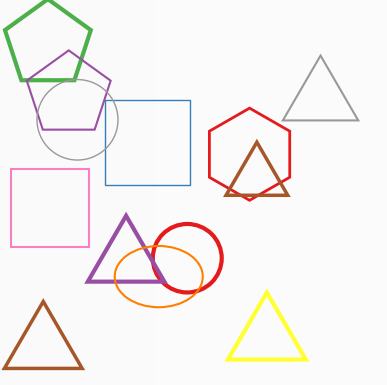[{"shape": "hexagon", "thickness": 2, "radius": 0.6, "center": [0.644, 0.599]}, {"shape": "circle", "thickness": 3, "radius": 0.44, "center": [0.483, 0.329]}, {"shape": "square", "thickness": 1, "radius": 0.55, "center": [0.38, 0.63]}, {"shape": "pentagon", "thickness": 3, "radius": 0.58, "center": [0.124, 0.886]}, {"shape": "triangle", "thickness": 3, "radius": 0.57, "center": [0.325, 0.325]}, {"shape": "pentagon", "thickness": 1.5, "radius": 0.57, "center": [0.177, 0.755]}, {"shape": "oval", "thickness": 1.5, "radius": 0.57, "center": [0.41, 0.282]}, {"shape": "triangle", "thickness": 3, "radius": 0.58, "center": [0.689, 0.124]}, {"shape": "triangle", "thickness": 2.5, "radius": 0.46, "center": [0.663, 0.539]}, {"shape": "triangle", "thickness": 2.5, "radius": 0.58, "center": [0.112, 0.101]}, {"shape": "square", "thickness": 1.5, "radius": 0.5, "center": [0.13, 0.46]}, {"shape": "triangle", "thickness": 1.5, "radius": 0.56, "center": [0.827, 0.743]}, {"shape": "circle", "thickness": 1, "radius": 0.52, "center": [0.2, 0.689]}]